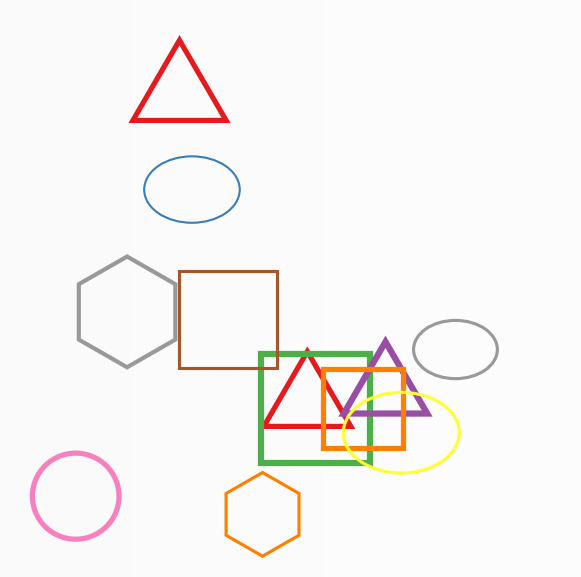[{"shape": "triangle", "thickness": 2.5, "radius": 0.46, "center": [0.309, 0.837]}, {"shape": "triangle", "thickness": 2.5, "radius": 0.43, "center": [0.529, 0.304]}, {"shape": "oval", "thickness": 1, "radius": 0.41, "center": [0.33, 0.671]}, {"shape": "square", "thickness": 3, "radius": 0.47, "center": [0.543, 0.291]}, {"shape": "triangle", "thickness": 3, "radius": 0.41, "center": [0.663, 0.324]}, {"shape": "hexagon", "thickness": 1.5, "radius": 0.36, "center": [0.452, 0.108]}, {"shape": "square", "thickness": 2.5, "radius": 0.35, "center": [0.624, 0.292]}, {"shape": "oval", "thickness": 1.5, "radius": 0.5, "center": [0.69, 0.25]}, {"shape": "square", "thickness": 1.5, "radius": 0.42, "center": [0.392, 0.446]}, {"shape": "circle", "thickness": 2.5, "radius": 0.37, "center": [0.13, 0.14]}, {"shape": "hexagon", "thickness": 2, "radius": 0.48, "center": [0.219, 0.459]}, {"shape": "oval", "thickness": 1.5, "radius": 0.36, "center": [0.784, 0.394]}]